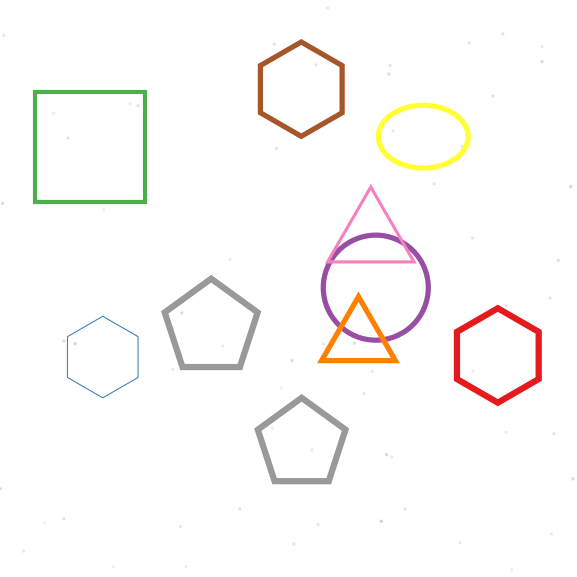[{"shape": "hexagon", "thickness": 3, "radius": 0.41, "center": [0.862, 0.384]}, {"shape": "hexagon", "thickness": 0.5, "radius": 0.35, "center": [0.178, 0.381]}, {"shape": "square", "thickness": 2, "radius": 0.48, "center": [0.156, 0.744]}, {"shape": "circle", "thickness": 2.5, "radius": 0.45, "center": [0.651, 0.501]}, {"shape": "triangle", "thickness": 2.5, "radius": 0.37, "center": [0.621, 0.412]}, {"shape": "oval", "thickness": 2.5, "radius": 0.39, "center": [0.733, 0.762]}, {"shape": "hexagon", "thickness": 2.5, "radius": 0.41, "center": [0.522, 0.845]}, {"shape": "triangle", "thickness": 1.5, "radius": 0.43, "center": [0.642, 0.589]}, {"shape": "pentagon", "thickness": 3, "radius": 0.42, "center": [0.366, 0.432]}, {"shape": "pentagon", "thickness": 3, "radius": 0.4, "center": [0.522, 0.23]}]